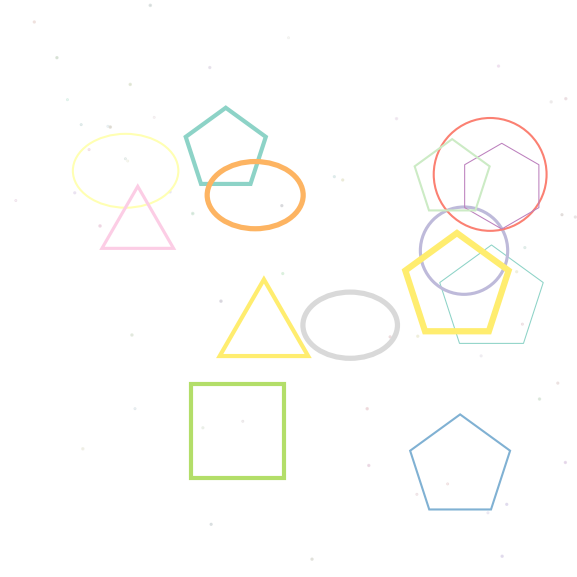[{"shape": "pentagon", "thickness": 2, "radius": 0.36, "center": [0.391, 0.74]}, {"shape": "pentagon", "thickness": 0.5, "radius": 0.47, "center": [0.851, 0.481]}, {"shape": "oval", "thickness": 1, "radius": 0.46, "center": [0.218, 0.703]}, {"shape": "circle", "thickness": 1.5, "radius": 0.38, "center": [0.804, 0.565]}, {"shape": "circle", "thickness": 1, "radius": 0.49, "center": [0.849, 0.697]}, {"shape": "pentagon", "thickness": 1, "radius": 0.45, "center": [0.797, 0.191]}, {"shape": "oval", "thickness": 2.5, "radius": 0.42, "center": [0.442, 0.661]}, {"shape": "square", "thickness": 2, "radius": 0.4, "center": [0.412, 0.253]}, {"shape": "triangle", "thickness": 1.5, "radius": 0.36, "center": [0.239, 0.605]}, {"shape": "oval", "thickness": 2.5, "radius": 0.41, "center": [0.606, 0.436]}, {"shape": "hexagon", "thickness": 0.5, "radius": 0.37, "center": [0.869, 0.677]}, {"shape": "pentagon", "thickness": 1, "radius": 0.34, "center": [0.783, 0.69]}, {"shape": "pentagon", "thickness": 3, "radius": 0.47, "center": [0.791, 0.502]}, {"shape": "triangle", "thickness": 2, "radius": 0.44, "center": [0.457, 0.427]}]